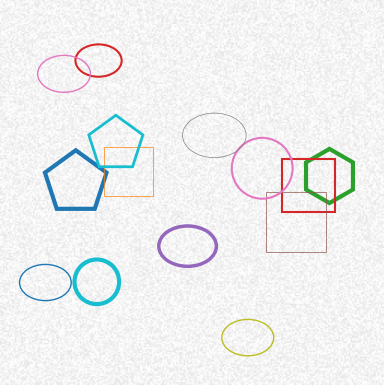[{"shape": "pentagon", "thickness": 3, "radius": 0.42, "center": [0.197, 0.526]}, {"shape": "oval", "thickness": 1, "radius": 0.34, "center": [0.118, 0.266]}, {"shape": "square", "thickness": 0.5, "radius": 0.32, "center": [0.335, 0.556]}, {"shape": "hexagon", "thickness": 3, "radius": 0.35, "center": [0.856, 0.543]}, {"shape": "square", "thickness": 1.5, "radius": 0.35, "center": [0.8, 0.518]}, {"shape": "oval", "thickness": 1.5, "radius": 0.3, "center": [0.256, 0.843]}, {"shape": "oval", "thickness": 2.5, "radius": 0.37, "center": [0.487, 0.361]}, {"shape": "square", "thickness": 0.5, "radius": 0.39, "center": [0.768, 0.424]}, {"shape": "circle", "thickness": 1.5, "radius": 0.4, "center": [0.681, 0.563]}, {"shape": "oval", "thickness": 1, "radius": 0.34, "center": [0.166, 0.808]}, {"shape": "oval", "thickness": 0.5, "radius": 0.41, "center": [0.557, 0.648]}, {"shape": "oval", "thickness": 1, "radius": 0.34, "center": [0.644, 0.123]}, {"shape": "circle", "thickness": 3, "radius": 0.29, "center": [0.251, 0.268]}, {"shape": "pentagon", "thickness": 2, "radius": 0.37, "center": [0.301, 0.627]}]